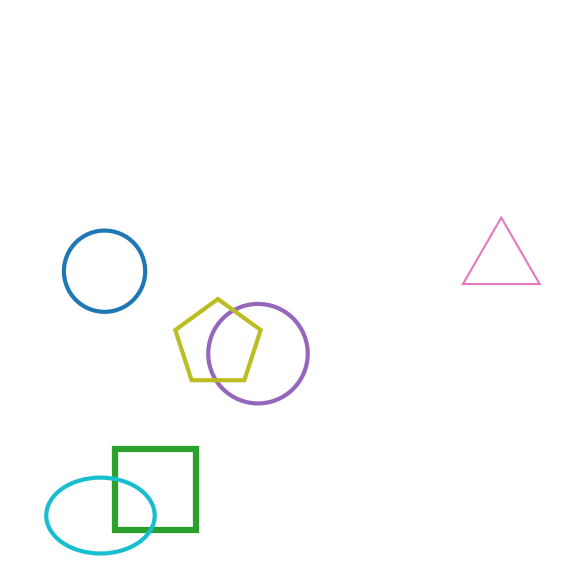[{"shape": "circle", "thickness": 2, "radius": 0.35, "center": [0.181, 0.53]}, {"shape": "square", "thickness": 3, "radius": 0.35, "center": [0.269, 0.152]}, {"shape": "circle", "thickness": 2, "radius": 0.43, "center": [0.447, 0.387]}, {"shape": "triangle", "thickness": 1, "radius": 0.38, "center": [0.868, 0.546]}, {"shape": "pentagon", "thickness": 2, "radius": 0.39, "center": [0.377, 0.404]}, {"shape": "oval", "thickness": 2, "radius": 0.47, "center": [0.174, 0.106]}]